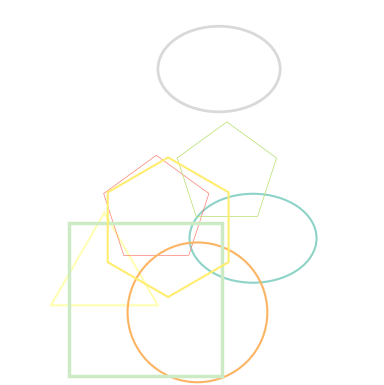[{"shape": "oval", "thickness": 1.5, "radius": 0.82, "center": [0.657, 0.381]}, {"shape": "triangle", "thickness": 1.5, "radius": 0.8, "center": [0.271, 0.287]}, {"shape": "pentagon", "thickness": 0.5, "radius": 0.72, "center": [0.406, 0.453]}, {"shape": "circle", "thickness": 1.5, "radius": 0.91, "center": [0.513, 0.189]}, {"shape": "pentagon", "thickness": 0.5, "radius": 0.68, "center": [0.589, 0.548]}, {"shape": "oval", "thickness": 2, "radius": 0.79, "center": [0.569, 0.821]}, {"shape": "square", "thickness": 2.5, "radius": 0.99, "center": [0.379, 0.222]}, {"shape": "hexagon", "thickness": 1.5, "radius": 0.91, "center": [0.437, 0.41]}]